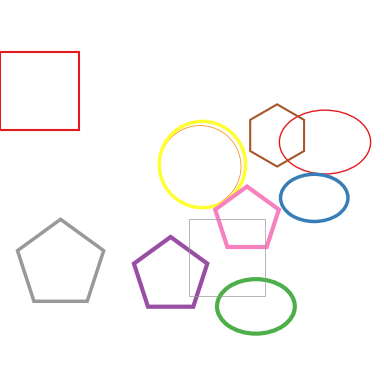[{"shape": "oval", "thickness": 1, "radius": 0.59, "center": [0.844, 0.631]}, {"shape": "square", "thickness": 1.5, "radius": 0.51, "center": [0.103, 0.764]}, {"shape": "oval", "thickness": 2.5, "radius": 0.44, "center": [0.816, 0.486]}, {"shape": "oval", "thickness": 3, "radius": 0.51, "center": [0.665, 0.204]}, {"shape": "pentagon", "thickness": 3, "radius": 0.5, "center": [0.443, 0.284]}, {"shape": "circle", "thickness": 0.5, "radius": 0.53, "center": [0.52, 0.568]}, {"shape": "circle", "thickness": 2.5, "radius": 0.56, "center": [0.526, 0.573]}, {"shape": "hexagon", "thickness": 1.5, "radius": 0.4, "center": [0.72, 0.648]}, {"shape": "pentagon", "thickness": 3, "radius": 0.43, "center": [0.642, 0.429]}, {"shape": "pentagon", "thickness": 2.5, "radius": 0.59, "center": [0.157, 0.313]}, {"shape": "square", "thickness": 0.5, "radius": 0.5, "center": [0.59, 0.331]}]